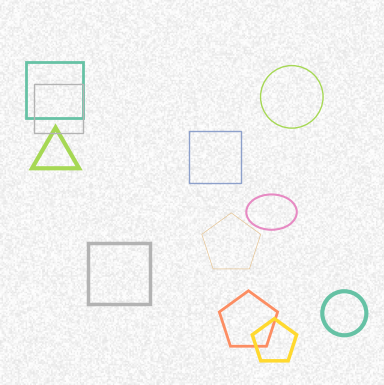[{"shape": "circle", "thickness": 3, "radius": 0.29, "center": [0.894, 0.186]}, {"shape": "square", "thickness": 2, "radius": 0.37, "center": [0.141, 0.767]}, {"shape": "pentagon", "thickness": 2, "radius": 0.4, "center": [0.645, 0.165]}, {"shape": "square", "thickness": 1, "radius": 0.34, "center": [0.559, 0.592]}, {"shape": "oval", "thickness": 1.5, "radius": 0.33, "center": [0.705, 0.449]}, {"shape": "circle", "thickness": 1, "radius": 0.41, "center": [0.758, 0.748]}, {"shape": "triangle", "thickness": 3, "radius": 0.35, "center": [0.144, 0.598]}, {"shape": "pentagon", "thickness": 2.5, "radius": 0.3, "center": [0.713, 0.112]}, {"shape": "pentagon", "thickness": 0.5, "radius": 0.4, "center": [0.601, 0.367]}, {"shape": "square", "thickness": 2.5, "radius": 0.4, "center": [0.309, 0.289]}, {"shape": "square", "thickness": 1, "radius": 0.31, "center": [0.152, 0.718]}]